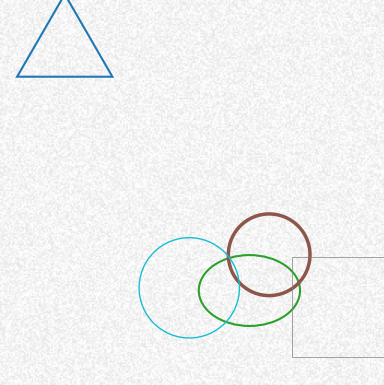[{"shape": "triangle", "thickness": 1.5, "radius": 0.71, "center": [0.168, 0.872]}, {"shape": "oval", "thickness": 1.5, "radius": 0.66, "center": [0.648, 0.245]}, {"shape": "circle", "thickness": 2.5, "radius": 0.53, "center": [0.699, 0.338]}, {"shape": "square", "thickness": 0.5, "radius": 0.65, "center": [0.886, 0.203]}, {"shape": "circle", "thickness": 1, "radius": 0.65, "center": [0.492, 0.252]}]